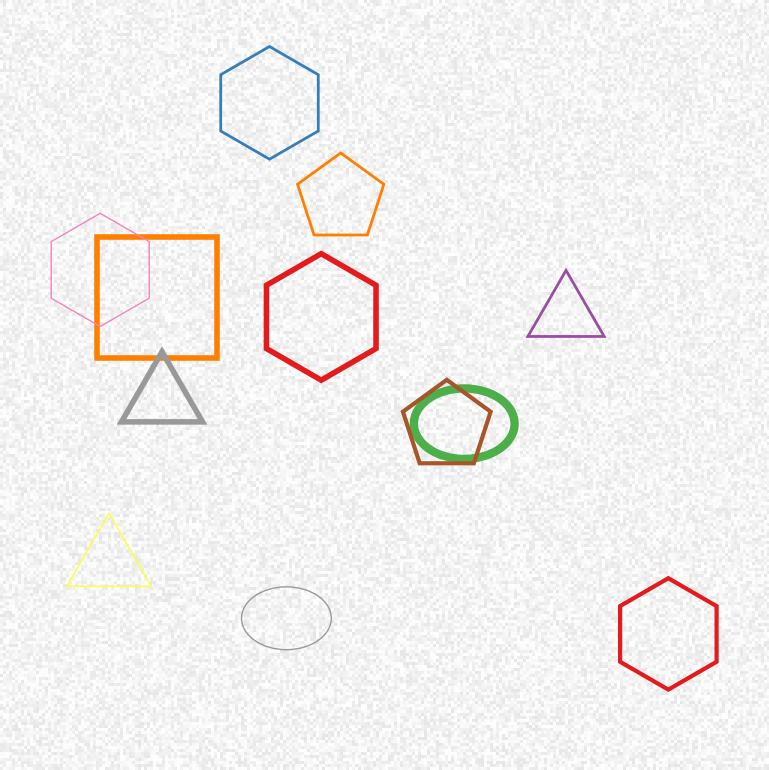[{"shape": "hexagon", "thickness": 2, "radius": 0.41, "center": [0.417, 0.588]}, {"shape": "hexagon", "thickness": 1.5, "radius": 0.36, "center": [0.868, 0.177]}, {"shape": "hexagon", "thickness": 1, "radius": 0.37, "center": [0.35, 0.866]}, {"shape": "oval", "thickness": 3, "radius": 0.33, "center": [0.603, 0.45]}, {"shape": "triangle", "thickness": 1, "radius": 0.29, "center": [0.735, 0.592]}, {"shape": "square", "thickness": 2, "radius": 0.39, "center": [0.204, 0.614]}, {"shape": "pentagon", "thickness": 1, "radius": 0.29, "center": [0.442, 0.742]}, {"shape": "triangle", "thickness": 0.5, "radius": 0.32, "center": [0.142, 0.27]}, {"shape": "pentagon", "thickness": 1.5, "radius": 0.3, "center": [0.58, 0.447]}, {"shape": "hexagon", "thickness": 0.5, "radius": 0.37, "center": [0.13, 0.649]}, {"shape": "triangle", "thickness": 2, "radius": 0.3, "center": [0.21, 0.482]}, {"shape": "oval", "thickness": 0.5, "radius": 0.29, "center": [0.372, 0.197]}]